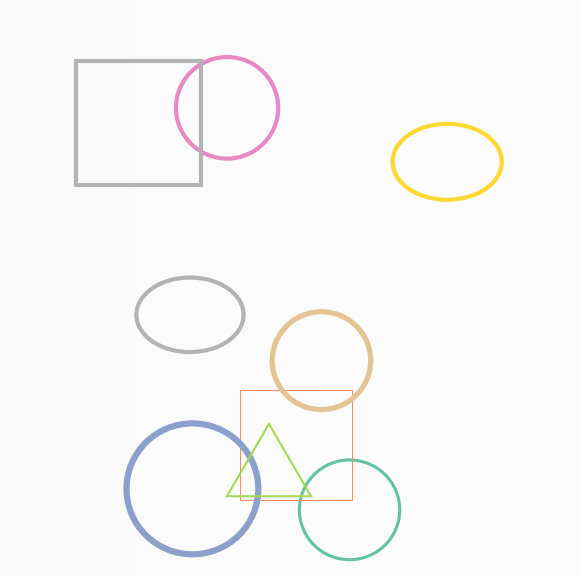[{"shape": "circle", "thickness": 1.5, "radius": 0.43, "center": [0.601, 0.116]}, {"shape": "square", "thickness": 0.5, "radius": 0.48, "center": [0.509, 0.229]}, {"shape": "circle", "thickness": 3, "radius": 0.57, "center": [0.331, 0.153]}, {"shape": "circle", "thickness": 2, "radius": 0.44, "center": [0.391, 0.812]}, {"shape": "triangle", "thickness": 1, "radius": 0.42, "center": [0.463, 0.182]}, {"shape": "oval", "thickness": 2, "radius": 0.47, "center": [0.769, 0.719]}, {"shape": "circle", "thickness": 2.5, "radius": 0.42, "center": [0.553, 0.375]}, {"shape": "oval", "thickness": 2, "radius": 0.46, "center": [0.327, 0.454]}, {"shape": "square", "thickness": 2, "radius": 0.54, "center": [0.238, 0.785]}]